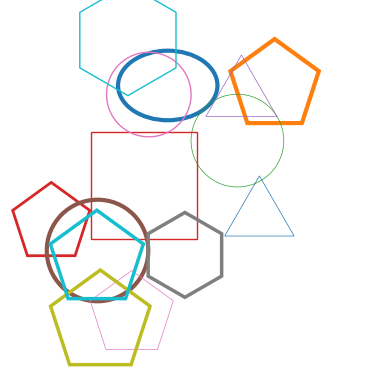[{"shape": "triangle", "thickness": 0.5, "radius": 0.52, "center": [0.674, 0.439]}, {"shape": "oval", "thickness": 3, "radius": 0.65, "center": [0.436, 0.778]}, {"shape": "pentagon", "thickness": 3, "radius": 0.6, "center": [0.713, 0.778]}, {"shape": "circle", "thickness": 0.5, "radius": 0.6, "center": [0.617, 0.635]}, {"shape": "square", "thickness": 1, "radius": 0.69, "center": [0.374, 0.518]}, {"shape": "pentagon", "thickness": 2, "radius": 0.53, "center": [0.133, 0.421]}, {"shape": "triangle", "thickness": 0.5, "radius": 0.53, "center": [0.627, 0.751]}, {"shape": "circle", "thickness": 3, "radius": 0.66, "center": [0.253, 0.349]}, {"shape": "pentagon", "thickness": 0.5, "radius": 0.57, "center": [0.342, 0.184]}, {"shape": "circle", "thickness": 1, "radius": 0.55, "center": [0.387, 0.754]}, {"shape": "hexagon", "thickness": 2.5, "radius": 0.55, "center": [0.48, 0.338]}, {"shape": "pentagon", "thickness": 2.5, "radius": 0.68, "center": [0.261, 0.163]}, {"shape": "pentagon", "thickness": 2.5, "radius": 0.63, "center": [0.252, 0.327]}, {"shape": "hexagon", "thickness": 1, "radius": 0.72, "center": [0.332, 0.896]}]